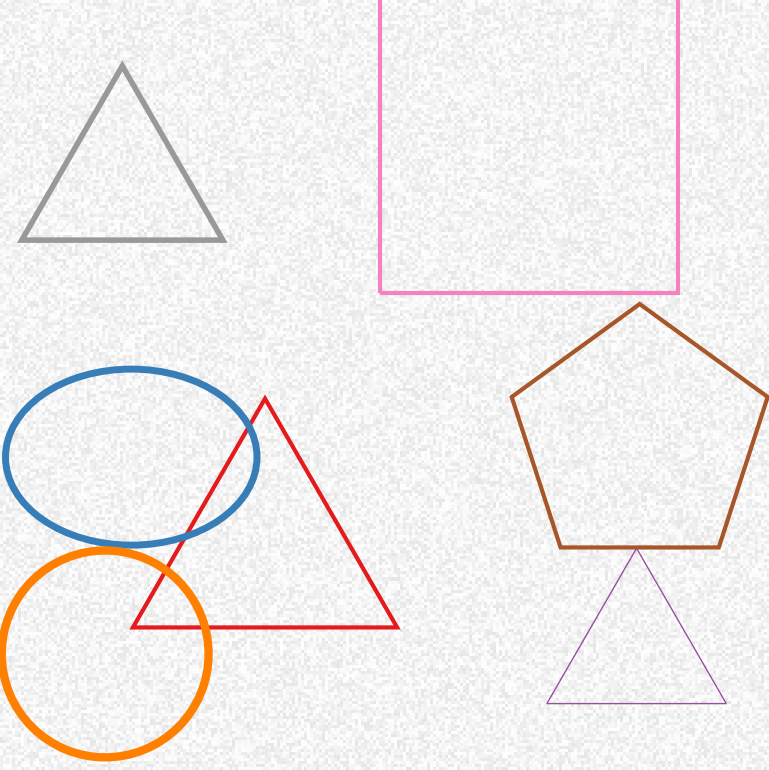[{"shape": "triangle", "thickness": 1.5, "radius": 0.99, "center": [0.344, 0.284]}, {"shape": "oval", "thickness": 2.5, "radius": 0.82, "center": [0.17, 0.406]}, {"shape": "triangle", "thickness": 0.5, "radius": 0.67, "center": [0.827, 0.153]}, {"shape": "circle", "thickness": 3, "radius": 0.67, "center": [0.137, 0.151]}, {"shape": "pentagon", "thickness": 1.5, "radius": 0.87, "center": [0.831, 0.43]}, {"shape": "square", "thickness": 1.5, "radius": 0.97, "center": [0.687, 0.812]}, {"shape": "triangle", "thickness": 2, "radius": 0.75, "center": [0.159, 0.764]}]